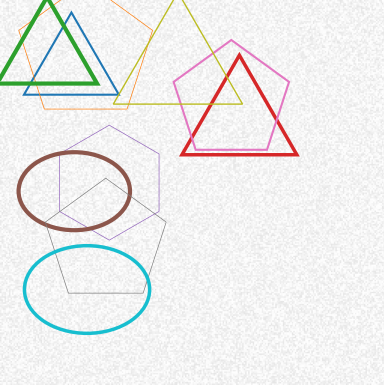[{"shape": "triangle", "thickness": 1.5, "radius": 0.71, "center": [0.186, 0.825]}, {"shape": "pentagon", "thickness": 0.5, "radius": 0.91, "center": [0.223, 0.865]}, {"shape": "triangle", "thickness": 3, "radius": 0.75, "center": [0.122, 0.858]}, {"shape": "triangle", "thickness": 2.5, "radius": 0.86, "center": [0.622, 0.684]}, {"shape": "hexagon", "thickness": 0.5, "radius": 0.75, "center": [0.284, 0.526]}, {"shape": "oval", "thickness": 3, "radius": 0.72, "center": [0.193, 0.503]}, {"shape": "pentagon", "thickness": 1.5, "radius": 0.79, "center": [0.601, 0.738]}, {"shape": "pentagon", "thickness": 0.5, "radius": 0.83, "center": [0.275, 0.372]}, {"shape": "triangle", "thickness": 1, "radius": 0.97, "center": [0.462, 0.826]}, {"shape": "oval", "thickness": 2.5, "radius": 0.81, "center": [0.226, 0.248]}]